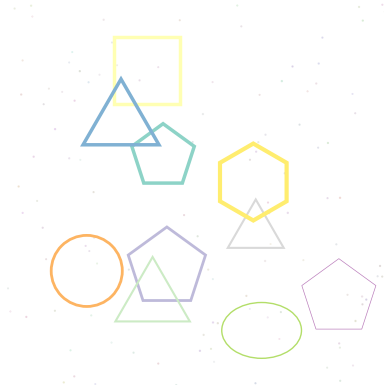[{"shape": "pentagon", "thickness": 2.5, "radius": 0.43, "center": [0.424, 0.593]}, {"shape": "square", "thickness": 2.5, "radius": 0.43, "center": [0.382, 0.817]}, {"shape": "pentagon", "thickness": 2, "radius": 0.53, "center": [0.433, 0.305]}, {"shape": "triangle", "thickness": 2.5, "radius": 0.57, "center": [0.314, 0.681]}, {"shape": "circle", "thickness": 2, "radius": 0.46, "center": [0.225, 0.296]}, {"shape": "oval", "thickness": 1, "radius": 0.52, "center": [0.68, 0.142]}, {"shape": "triangle", "thickness": 1.5, "radius": 0.42, "center": [0.664, 0.398]}, {"shape": "pentagon", "thickness": 0.5, "radius": 0.51, "center": [0.88, 0.227]}, {"shape": "triangle", "thickness": 1.5, "radius": 0.56, "center": [0.396, 0.221]}, {"shape": "hexagon", "thickness": 3, "radius": 0.5, "center": [0.658, 0.527]}]